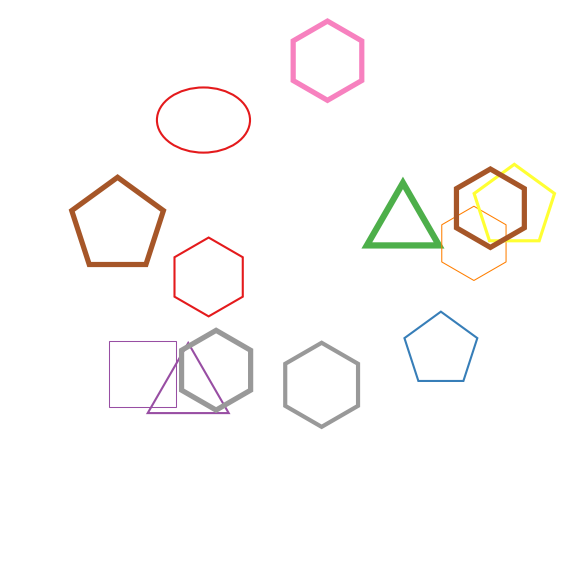[{"shape": "hexagon", "thickness": 1, "radius": 0.34, "center": [0.361, 0.52]}, {"shape": "oval", "thickness": 1, "radius": 0.4, "center": [0.352, 0.791]}, {"shape": "pentagon", "thickness": 1, "radius": 0.33, "center": [0.763, 0.393]}, {"shape": "triangle", "thickness": 3, "radius": 0.36, "center": [0.698, 0.61]}, {"shape": "triangle", "thickness": 1, "radius": 0.4, "center": [0.326, 0.324]}, {"shape": "square", "thickness": 0.5, "radius": 0.29, "center": [0.247, 0.352]}, {"shape": "hexagon", "thickness": 0.5, "radius": 0.32, "center": [0.821, 0.578]}, {"shape": "pentagon", "thickness": 1.5, "radius": 0.37, "center": [0.891, 0.641]}, {"shape": "pentagon", "thickness": 2.5, "radius": 0.42, "center": [0.204, 0.609]}, {"shape": "hexagon", "thickness": 2.5, "radius": 0.34, "center": [0.849, 0.639]}, {"shape": "hexagon", "thickness": 2.5, "radius": 0.34, "center": [0.567, 0.894]}, {"shape": "hexagon", "thickness": 2, "radius": 0.36, "center": [0.557, 0.333]}, {"shape": "hexagon", "thickness": 2.5, "radius": 0.35, "center": [0.374, 0.358]}]